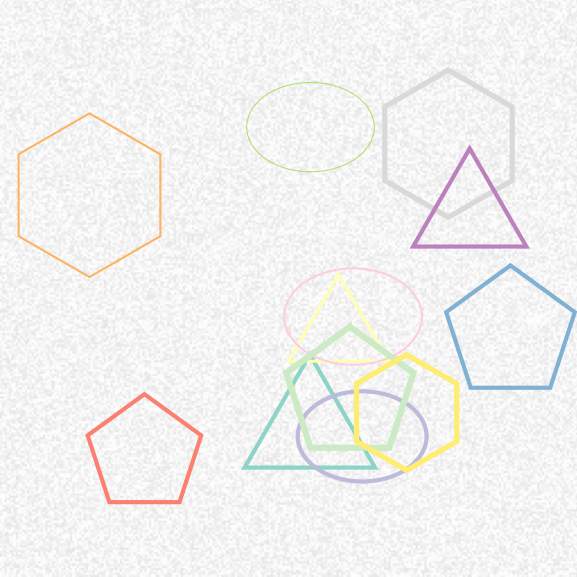[{"shape": "triangle", "thickness": 2, "radius": 0.65, "center": [0.537, 0.255]}, {"shape": "triangle", "thickness": 1.5, "radius": 0.5, "center": [0.586, 0.424]}, {"shape": "oval", "thickness": 2, "radius": 0.56, "center": [0.627, 0.243]}, {"shape": "pentagon", "thickness": 2, "radius": 0.52, "center": [0.25, 0.213]}, {"shape": "pentagon", "thickness": 2, "radius": 0.59, "center": [0.884, 0.422]}, {"shape": "hexagon", "thickness": 1, "radius": 0.71, "center": [0.155, 0.661]}, {"shape": "oval", "thickness": 0.5, "radius": 0.55, "center": [0.538, 0.779]}, {"shape": "oval", "thickness": 1, "radius": 0.6, "center": [0.611, 0.451]}, {"shape": "hexagon", "thickness": 2.5, "radius": 0.64, "center": [0.777, 0.75]}, {"shape": "triangle", "thickness": 2, "radius": 0.57, "center": [0.813, 0.629]}, {"shape": "pentagon", "thickness": 3, "radius": 0.58, "center": [0.606, 0.318]}, {"shape": "hexagon", "thickness": 2.5, "radius": 0.5, "center": [0.704, 0.285]}]